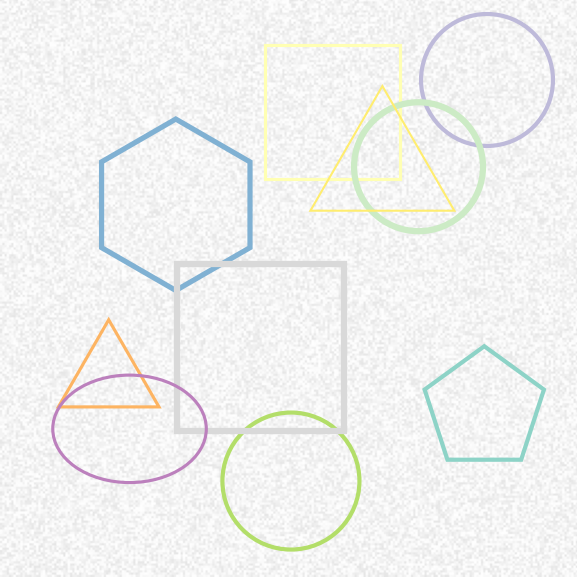[{"shape": "pentagon", "thickness": 2, "radius": 0.54, "center": [0.839, 0.291]}, {"shape": "square", "thickness": 1.5, "radius": 0.58, "center": [0.576, 0.805]}, {"shape": "circle", "thickness": 2, "radius": 0.57, "center": [0.843, 0.861]}, {"shape": "hexagon", "thickness": 2.5, "radius": 0.74, "center": [0.304, 0.645]}, {"shape": "triangle", "thickness": 1.5, "radius": 0.5, "center": [0.188, 0.345]}, {"shape": "circle", "thickness": 2, "radius": 0.59, "center": [0.504, 0.166]}, {"shape": "square", "thickness": 3, "radius": 0.72, "center": [0.451, 0.398]}, {"shape": "oval", "thickness": 1.5, "radius": 0.66, "center": [0.224, 0.257]}, {"shape": "circle", "thickness": 3, "radius": 0.56, "center": [0.725, 0.71]}, {"shape": "triangle", "thickness": 1, "radius": 0.72, "center": [0.662, 0.706]}]